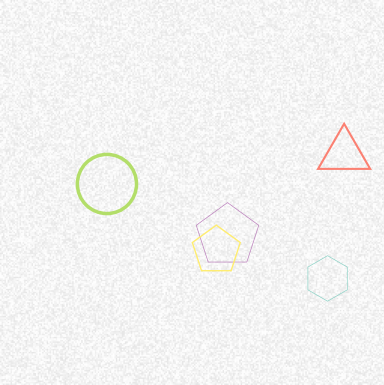[{"shape": "hexagon", "thickness": 0.5, "radius": 0.3, "center": [0.851, 0.277]}, {"shape": "triangle", "thickness": 1.5, "radius": 0.39, "center": [0.894, 0.6]}, {"shape": "circle", "thickness": 2.5, "radius": 0.38, "center": [0.278, 0.522]}, {"shape": "pentagon", "thickness": 0.5, "radius": 0.43, "center": [0.591, 0.388]}, {"shape": "pentagon", "thickness": 1, "radius": 0.33, "center": [0.562, 0.35]}]